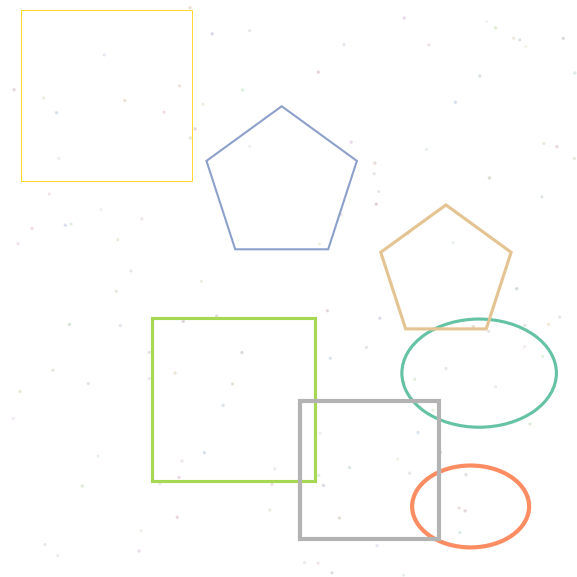[{"shape": "oval", "thickness": 1.5, "radius": 0.67, "center": [0.83, 0.353]}, {"shape": "oval", "thickness": 2, "radius": 0.51, "center": [0.815, 0.122]}, {"shape": "pentagon", "thickness": 1, "radius": 0.68, "center": [0.488, 0.678]}, {"shape": "square", "thickness": 1.5, "radius": 0.7, "center": [0.405, 0.308]}, {"shape": "square", "thickness": 0.5, "radius": 0.74, "center": [0.184, 0.834]}, {"shape": "pentagon", "thickness": 1.5, "radius": 0.59, "center": [0.772, 0.526]}, {"shape": "square", "thickness": 2, "radius": 0.6, "center": [0.639, 0.185]}]